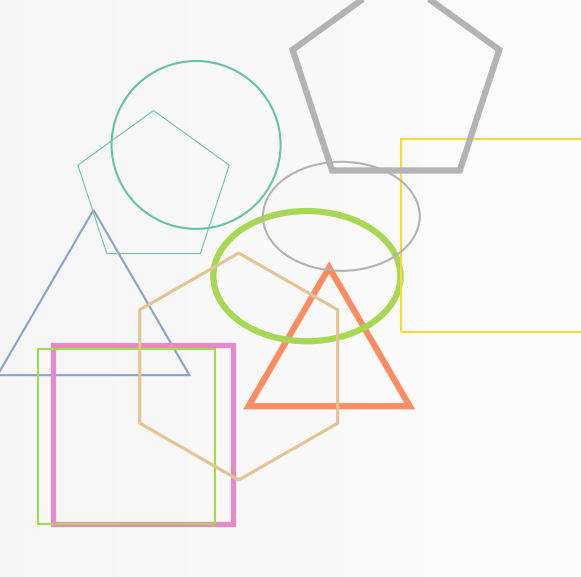[{"shape": "pentagon", "thickness": 0.5, "radius": 0.68, "center": [0.264, 0.671]}, {"shape": "circle", "thickness": 1, "radius": 0.73, "center": [0.337, 0.748]}, {"shape": "triangle", "thickness": 3, "radius": 0.8, "center": [0.566, 0.376]}, {"shape": "triangle", "thickness": 1, "radius": 0.95, "center": [0.161, 0.445]}, {"shape": "square", "thickness": 2.5, "radius": 0.78, "center": [0.246, 0.247]}, {"shape": "oval", "thickness": 3, "radius": 0.81, "center": [0.528, 0.521]}, {"shape": "square", "thickness": 1, "radius": 0.76, "center": [0.218, 0.243]}, {"shape": "square", "thickness": 1, "radius": 0.84, "center": [0.858, 0.591]}, {"shape": "hexagon", "thickness": 1.5, "radius": 0.98, "center": [0.411, 0.364]}, {"shape": "oval", "thickness": 1, "radius": 0.67, "center": [0.587, 0.625]}, {"shape": "pentagon", "thickness": 3, "radius": 0.93, "center": [0.681, 0.855]}]